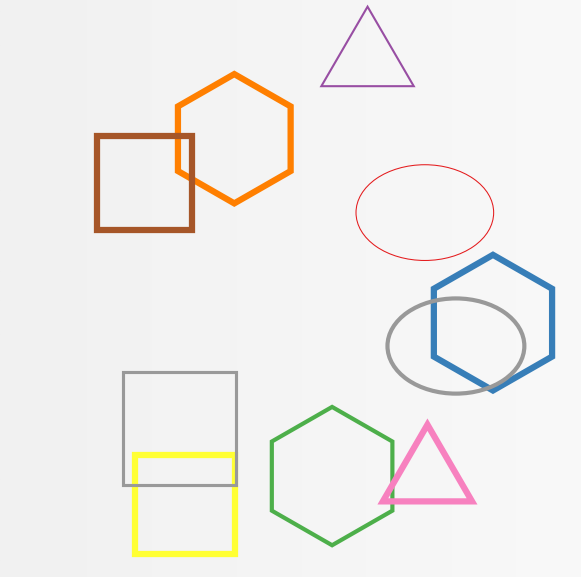[{"shape": "oval", "thickness": 0.5, "radius": 0.59, "center": [0.731, 0.631]}, {"shape": "hexagon", "thickness": 3, "radius": 0.59, "center": [0.848, 0.44]}, {"shape": "hexagon", "thickness": 2, "radius": 0.6, "center": [0.571, 0.175]}, {"shape": "triangle", "thickness": 1, "radius": 0.46, "center": [0.632, 0.896]}, {"shape": "hexagon", "thickness": 3, "radius": 0.56, "center": [0.403, 0.759]}, {"shape": "square", "thickness": 3, "radius": 0.43, "center": [0.318, 0.126]}, {"shape": "square", "thickness": 3, "radius": 0.41, "center": [0.249, 0.683]}, {"shape": "triangle", "thickness": 3, "radius": 0.44, "center": [0.735, 0.175]}, {"shape": "square", "thickness": 1.5, "radius": 0.49, "center": [0.309, 0.257]}, {"shape": "oval", "thickness": 2, "radius": 0.59, "center": [0.784, 0.4]}]